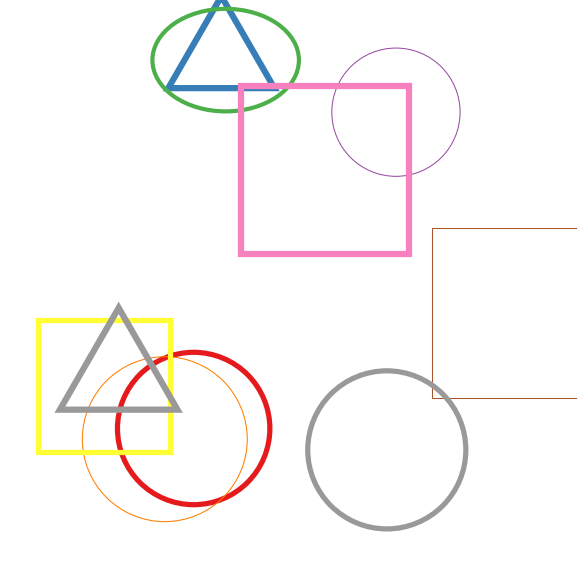[{"shape": "circle", "thickness": 2.5, "radius": 0.66, "center": [0.335, 0.257]}, {"shape": "triangle", "thickness": 3, "radius": 0.53, "center": [0.383, 0.9]}, {"shape": "oval", "thickness": 2, "radius": 0.63, "center": [0.391, 0.895]}, {"shape": "circle", "thickness": 0.5, "radius": 0.56, "center": [0.686, 0.805]}, {"shape": "circle", "thickness": 0.5, "radius": 0.71, "center": [0.285, 0.239]}, {"shape": "square", "thickness": 2.5, "radius": 0.57, "center": [0.18, 0.331]}, {"shape": "square", "thickness": 0.5, "radius": 0.74, "center": [0.895, 0.458]}, {"shape": "square", "thickness": 3, "radius": 0.73, "center": [0.562, 0.705]}, {"shape": "circle", "thickness": 2.5, "radius": 0.68, "center": [0.67, 0.22]}, {"shape": "triangle", "thickness": 3, "radius": 0.59, "center": [0.205, 0.349]}]